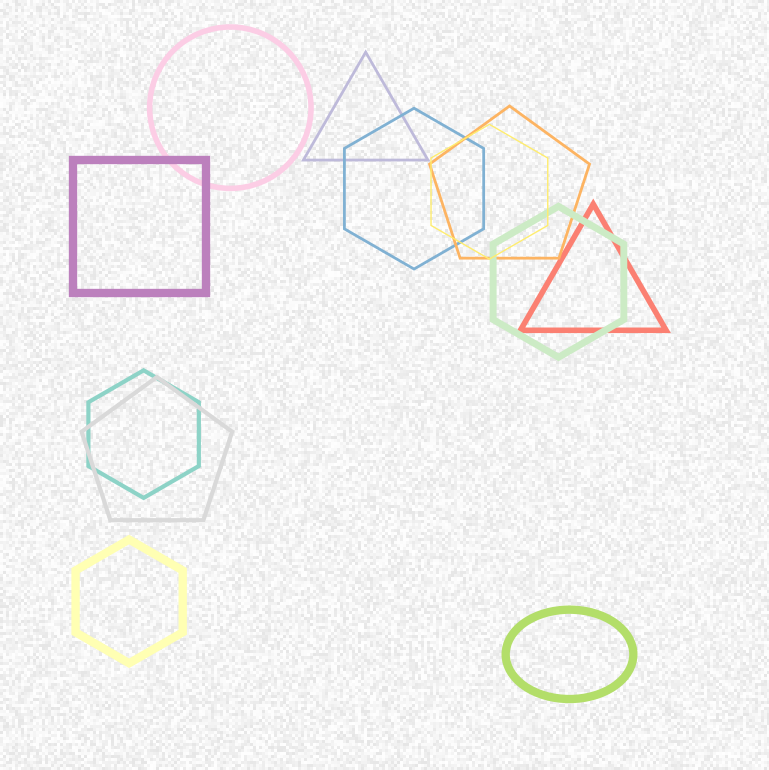[{"shape": "hexagon", "thickness": 1.5, "radius": 0.41, "center": [0.187, 0.436]}, {"shape": "hexagon", "thickness": 3, "radius": 0.4, "center": [0.168, 0.219]}, {"shape": "triangle", "thickness": 1, "radius": 0.47, "center": [0.475, 0.839]}, {"shape": "triangle", "thickness": 2, "radius": 0.55, "center": [0.77, 0.626]}, {"shape": "hexagon", "thickness": 1, "radius": 0.52, "center": [0.538, 0.755]}, {"shape": "pentagon", "thickness": 1, "radius": 0.55, "center": [0.662, 0.753]}, {"shape": "oval", "thickness": 3, "radius": 0.41, "center": [0.74, 0.15]}, {"shape": "circle", "thickness": 2, "radius": 0.52, "center": [0.299, 0.86]}, {"shape": "pentagon", "thickness": 1.5, "radius": 0.51, "center": [0.204, 0.408]}, {"shape": "square", "thickness": 3, "radius": 0.43, "center": [0.181, 0.706]}, {"shape": "hexagon", "thickness": 2.5, "radius": 0.49, "center": [0.725, 0.634]}, {"shape": "hexagon", "thickness": 0.5, "radius": 0.44, "center": [0.636, 0.751]}]